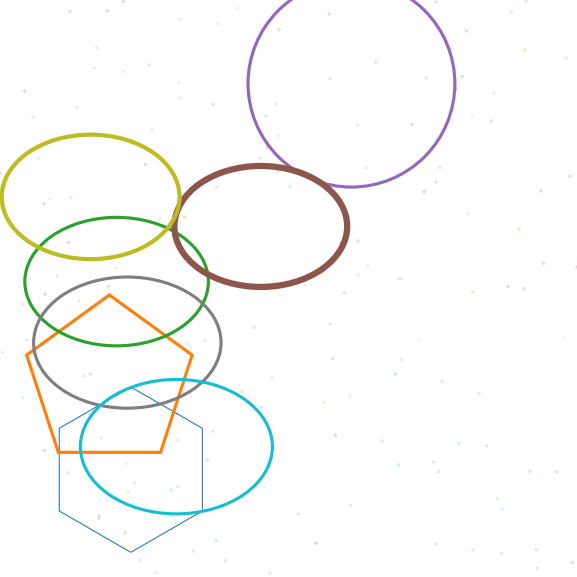[{"shape": "hexagon", "thickness": 0.5, "radius": 0.72, "center": [0.227, 0.186]}, {"shape": "pentagon", "thickness": 1.5, "radius": 0.75, "center": [0.19, 0.338]}, {"shape": "oval", "thickness": 1.5, "radius": 0.79, "center": [0.202, 0.511]}, {"shape": "circle", "thickness": 1.5, "radius": 0.9, "center": [0.609, 0.854]}, {"shape": "oval", "thickness": 3, "radius": 0.75, "center": [0.452, 0.607]}, {"shape": "oval", "thickness": 1.5, "radius": 0.81, "center": [0.22, 0.406]}, {"shape": "oval", "thickness": 2, "radius": 0.77, "center": [0.157, 0.658]}, {"shape": "oval", "thickness": 1.5, "radius": 0.83, "center": [0.305, 0.226]}]